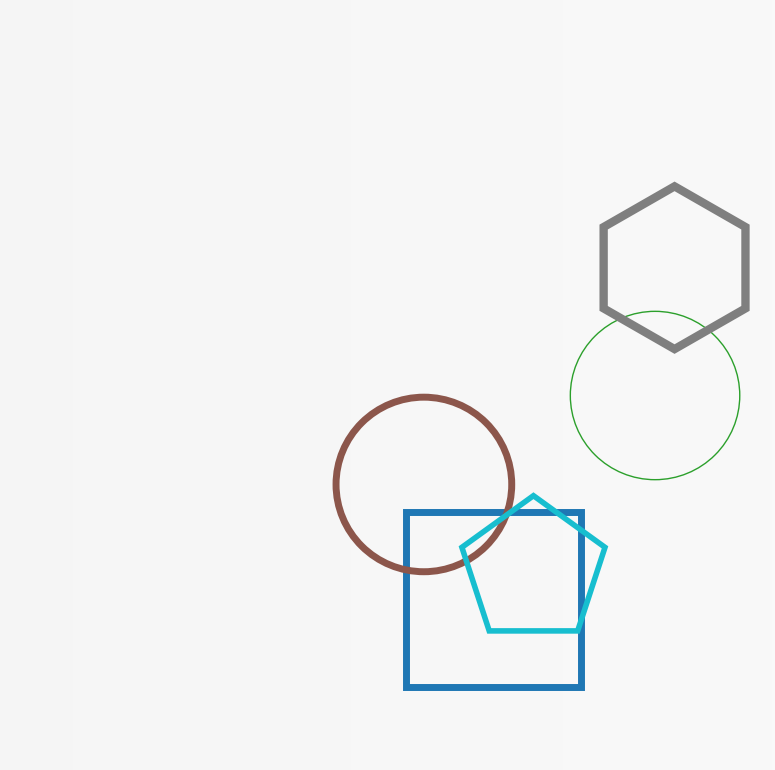[{"shape": "square", "thickness": 2.5, "radius": 0.57, "center": [0.637, 0.222]}, {"shape": "circle", "thickness": 0.5, "radius": 0.55, "center": [0.845, 0.486]}, {"shape": "circle", "thickness": 2.5, "radius": 0.57, "center": [0.547, 0.371]}, {"shape": "hexagon", "thickness": 3, "radius": 0.53, "center": [0.87, 0.652]}, {"shape": "pentagon", "thickness": 2, "radius": 0.49, "center": [0.688, 0.259]}]